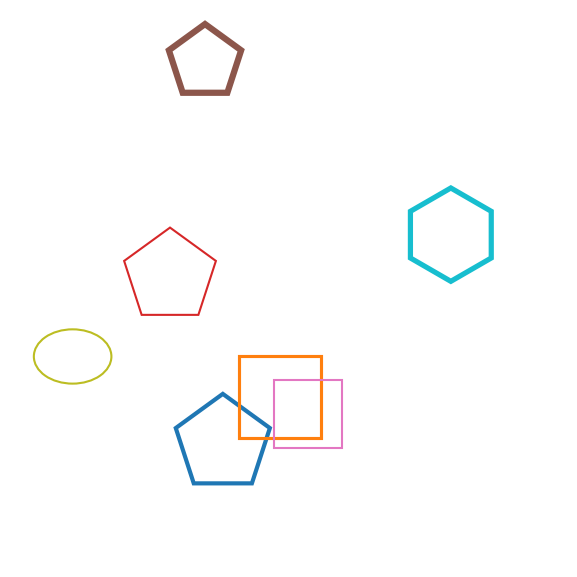[{"shape": "pentagon", "thickness": 2, "radius": 0.43, "center": [0.386, 0.231]}, {"shape": "square", "thickness": 1.5, "radius": 0.35, "center": [0.485, 0.312]}, {"shape": "pentagon", "thickness": 1, "radius": 0.42, "center": [0.294, 0.521]}, {"shape": "pentagon", "thickness": 3, "radius": 0.33, "center": [0.355, 0.892]}, {"shape": "square", "thickness": 1, "radius": 0.3, "center": [0.534, 0.282]}, {"shape": "oval", "thickness": 1, "radius": 0.34, "center": [0.126, 0.382]}, {"shape": "hexagon", "thickness": 2.5, "radius": 0.4, "center": [0.781, 0.593]}]